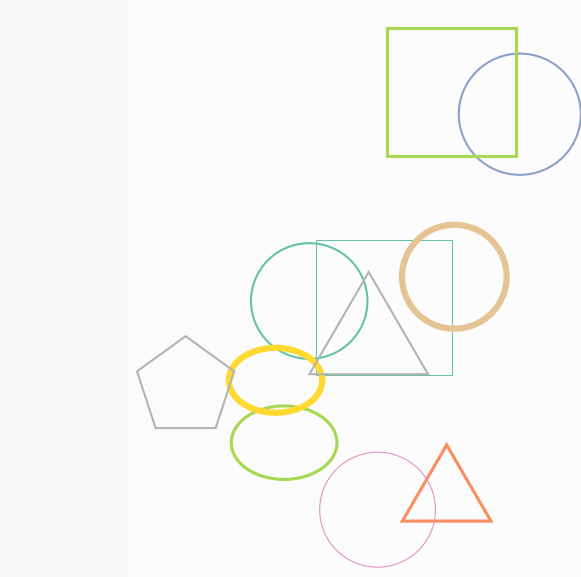[{"shape": "circle", "thickness": 1, "radius": 0.5, "center": [0.532, 0.478]}, {"shape": "square", "thickness": 0.5, "radius": 0.59, "center": [0.661, 0.467]}, {"shape": "triangle", "thickness": 1.5, "radius": 0.44, "center": [0.768, 0.141]}, {"shape": "circle", "thickness": 1, "radius": 0.53, "center": [0.894, 0.801]}, {"shape": "circle", "thickness": 0.5, "radius": 0.5, "center": [0.65, 0.117]}, {"shape": "square", "thickness": 1.5, "radius": 0.55, "center": [0.777, 0.84]}, {"shape": "oval", "thickness": 1.5, "radius": 0.45, "center": [0.489, 0.233]}, {"shape": "oval", "thickness": 3, "radius": 0.4, "center": [0.474, 0.341]}, {"shape": "circle", "thickness": 3, "radius": 0.45, "center": [0.782, 0.52]}, {"shape": "pentagon", "thickness": 1, "radius": 0.44, "center": [0.319, 0.329]}, {"shape": "triangle", "thickness": 1, "radius": 0.59, "center": [0.634, 0.41]}]